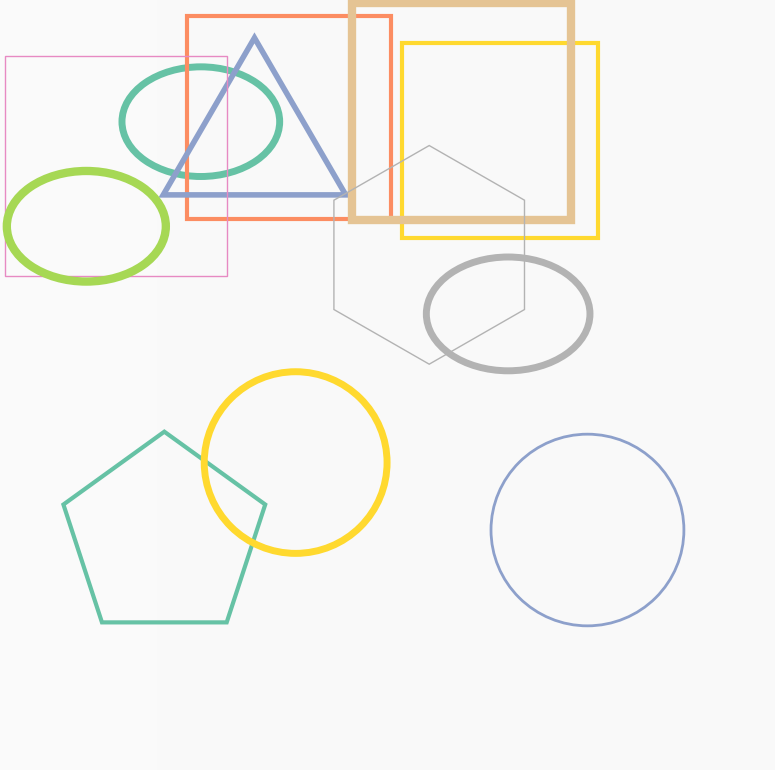[{"shape": "pentagon", "thickness": 1.5, "radius": 0.68, "center": [0.212, 0.302]}, {"shape": "oval", "thickness": 2.5, "radius": 0.51, "center": [0.259, 0.842]}, {"shape": "square", "thickness": 1.5, "radius": 0.66, "center": [0.373, 0.847]}, {"shape": "circle", "thickness": 1, "radius": 0.62, "center": [0.758, 0.312]}, {"shape": "triangle", "thickness": 2, "radius": 0.68, "center": [0.328, 0.815]}, {"shape": "square", "thickness": 0.5, "radius": 0.71, "center": [0.15, 0.784]}, {"shape": "oval", "thickness": 3, "radius": 0.51, "center": [0.111, 0.706]}, {"shape": "circle", "thickness": 2.5, "radius": 0.59, "center": [0.381, 0.399]}, {"shape": "square", "thickness": 1.5, "radius": 0.63, "center": [0.645, 0.817]}, {"shape": "square", "thickness": 3, "radius": 0.71, "center": [0.595, 0.856]}, {"shape": "hexagon", "thickness": 0.5, "radius": 0.71, "center": [0.554, 0.669]}, {"shape": "oval", "thickness": 2.5, "radius": 0.53, "center": [0.656, 0.592]}]